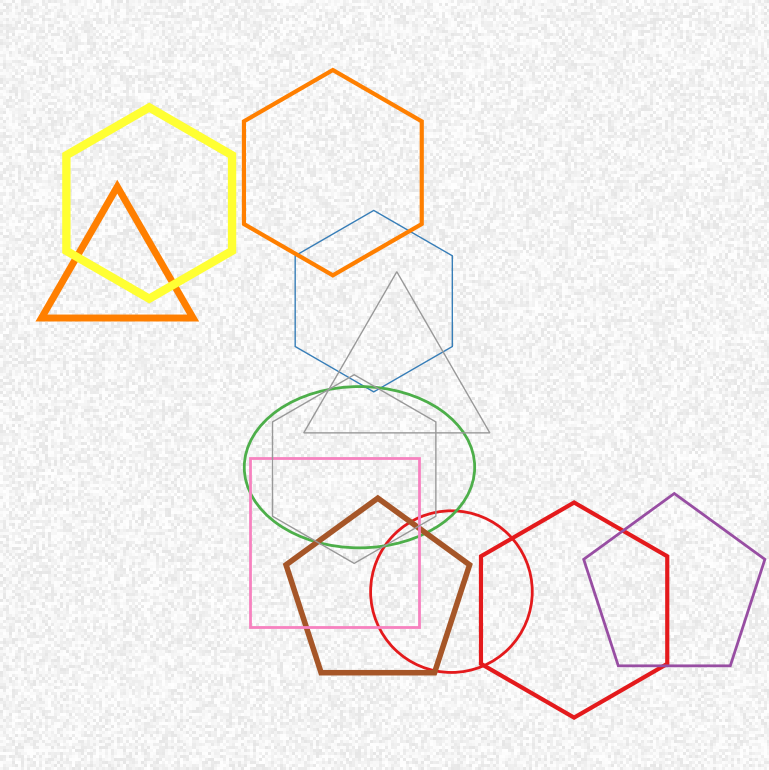[{"shape": "circle", "thickness": 1, "radius": 0.52, "center": [0.586, 0.232]}, {"shape": "hexagon", "thickness": 1.5, "radius": 0.7, "center": [0.746, 0.208]}, {"shape": "hexagon", "thickness": 0.5, "radius": 0.59, "center": [0.485, 0.609]}, {"shape": "oval", "thickness": 1, "radius": 0.75, "center": [0.467, 0.393]}, {"shape": "pentagon", "thickness": 1, "radius": 0.62, "center": [0.876, 0.235]}, {"shape": "triangle", "thickness": 2.5, "radius": 0.57, "center": [0.152, 0.644]}, {"shape": "hexagon", "thickness": 1.5, "radius": 0.67, "center": [0.432, 0.776]}, {"shape": "hexagon", "thickness": 3, "radius": 0.62, "center": [0.194, 0.736]}, {"shape": "pentagon", "thickness": 2, "radius": 0.63, "center": [0.491, 0.228]}, {"shape": "square", "thickness": 1, "radius": 0.55, "center": [0.435, 0.296]}, {"shape": "hexagon", "thickness": 0.5, "radius": 0.61, "center": [0.46, 0.391]}, {"shape": "triangle", "thickness": 0.5, "radius": 0.7, "center": [0.515, 0.508]}]